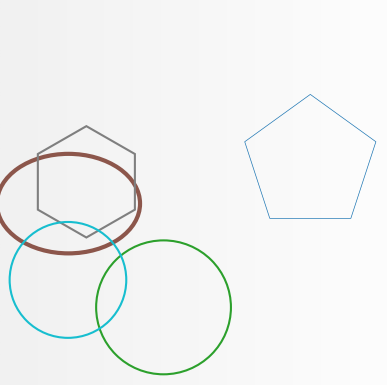[{"shape": "pentagon", "thickness": 0.5, "radius": 0.89, "center": [0.801, 0.577]}, {"shape": "circle", "thickness": 1.5, "radius": 0.87, "center": [0.422, 0.202]}, {"shape": "oval", "thickness": 3, "radius": 0.92, "center": [0.177, 0.471]}, {"shape": "hexagon", "thickness": 1.5, "radius": 0.72, "center": [0.223, 0.528]}, {"shape": "circle", "thickness": 1.5, "radius": 0.75, "center": [0.175, 0.273]}]